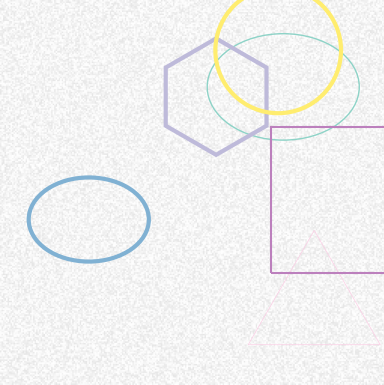[{"shape": "oval", "thickness": 1, "radius": 0.99, "center": [0.736, 0.774]}, {"shape": "hexagon", "thickness": 3, "radius": 0.76, "center": [0.561, 0.749]}, {"shape": "oval", "thickness": 3, "radius": 0.78, "center": [0.231, 0.43]}, {"shape": "triangle", "thickness": 0.5, "radius": 0.99, "center": [0.816, 0.204]}, {"shape": "square", "thickness": 1.5, "radius": 0.94, "center": [0.893, 0.481]}, {"shape": "circle", "thickness": 3, "radius": 0.82, "center": [0.723, 0.869]}]